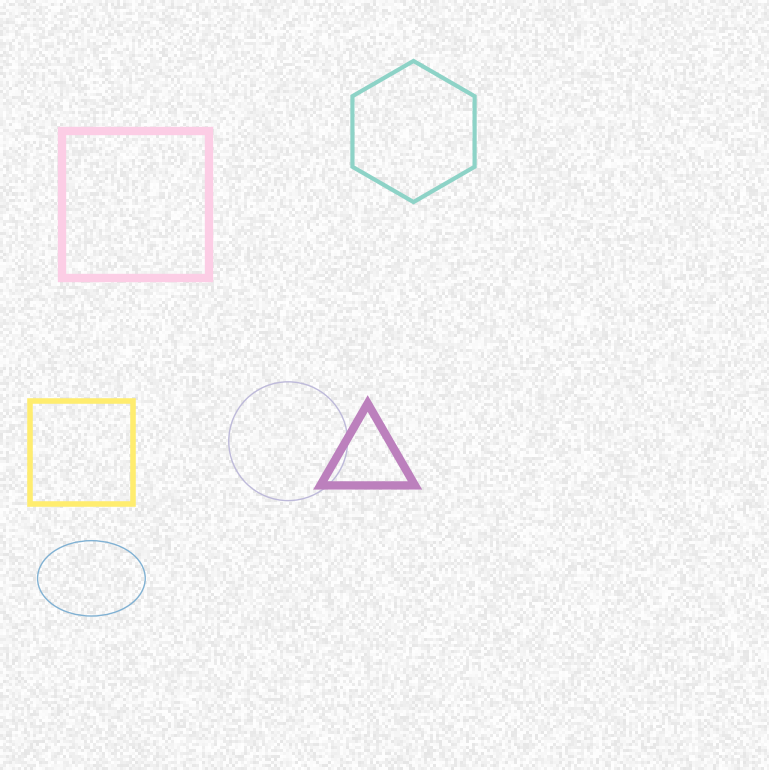[{"shape": "hexagon", "thickness": 1.5, "radius": 0.46, "center": [0.537, 0.829]}, {"shape": "circle", "thickness": 0.5, "radius": 0.39, "center": [0.374, 0.427]}, {"shape": "oval", "thickness": 0.5, "radius": 0.35, "center": [0.119, 0.249]}, {"shape": "square", "thickness": 3, "radius": 0.47, "center": [0.176, 0.734]}, {"shape": "triangle", "thickness": 3, "radius": 0.35, "center": [0.478, 0.405]}, {"shape": "square", "thickness": 2, "radius": 0.33, "center": [0.106, 0.412]}]